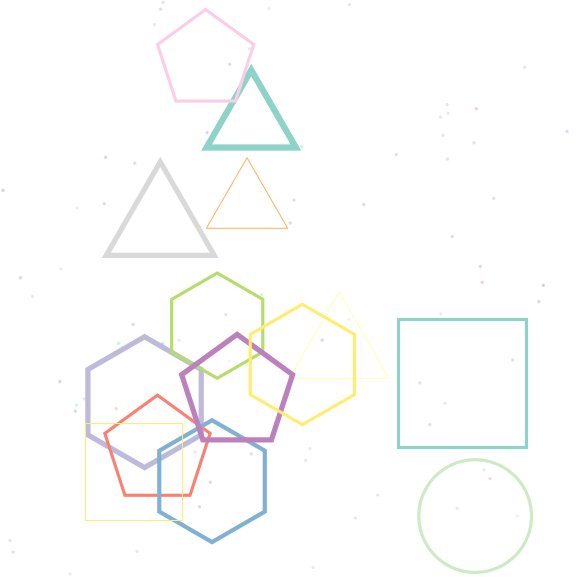[{"shape": "square", "thickness": 1.5, "radius": 0.55, "center": [0.8, 0.336]}, {"shape": "triangle", "thickness": 3, "radius": 0.45, "center": [0.435, 0.788]}, {"shape": "triangle", "thickness": 0.5, "radius": 0.5, "center": [0.587, 0.394]}, {"shape": "hexagon", "thickness": 2.5, "radius": 0.57, "center": [0.25, 0.303]}, {"shape": "pentagon", "thickness": 1.5, "radius": 0.48, "center": [0.273, 0.219]}, {"shape": "hexagon", "thickness": 2, "radius": 0.53, "center": [0.367, 0.166]}, {"shape": "triangle", "thickness": 0.5, "radius": 0.41, "center": [0.428, 0.644]}, {"shape": "hexagon", "thickness": 1.5, "radius": 0.46, "center": [0.376, 0.435]}, {"shape": "pentagon", "thickness": 1.5, "radius": 0.44, "center": [0.356, 0.895]}, {"shape": "triangle", "thickness": 2.5, "radius": 0.54, "center": [0.278, 0.611]}, {"shape": "pentagon", "thickness": 2.5, "radius": 0.5, "center": [0.411, 0.319]}, {"shape": "circle", "thickness": 1.5, "radius": 0.49, "center": [0.823, 0.106]}, {"shape": "hexagon", "thickness": 1.5, "radius": 0.52, "center": [0.524, 0.368]}, {"shape": "square", "thickness": 0.5, "radius": 0.42, "center": [0.231, 0.183]}]